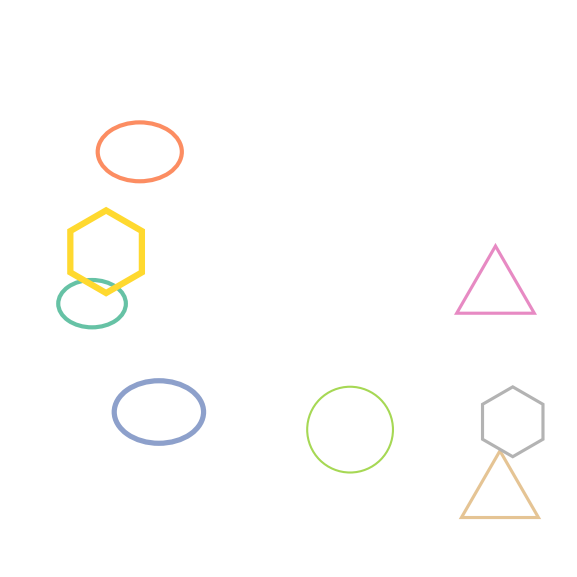[{"shape": "oval", "thickness": 2, "radius": 0.29, "center": [0.159, 0.473]}, {"shape": "oval", "thickness": 2, "radius": 0.36, "center": [0.242, 0.736]}, {"shape": "oval", "thickness": 2.5, "radius": 0.39, "center": [0.275, 0.286]}, {"shape": "triangle", "thickness": 1.5, "radius": 0.39, "center": [0.858, 0.496]}, {"shape": "circle", "thickness": 1, "radius": 0.37, "center": [0.606, 0.255]}, {"shape": "hexagon", "thickness": 3, "radius": 0.36, "center": [0.184, 0.563]}, {"shape": "triangle", "thickness": 1.5, "radius": 0.38, "center": [0.866, 0.141]}, {"shape": "hexagon", "thickness": 1.5, "radius": 0.3, "center": [0.888, 0.269]}]